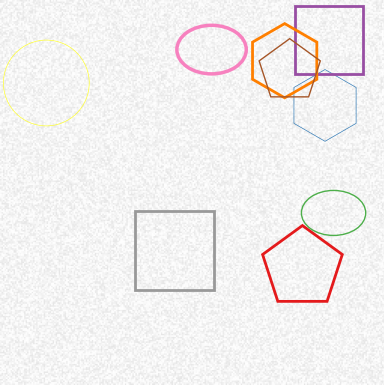[{"shape": "pentagon", "thickness": 2, "radius": 0.54, "center": [0.786, 0.305]}, {"shape": "hexagon", "thickness": 0.5, "radius": 0.47, "center": [0.844, 0.726]}, {"shape": "oval", "thickness": 1, "radius": 0.42, "center": [0.866, 0.447]}, {"shape": "square", "thickness": 2, "radius": 0.44, "center": [0.854, 0.896]}, {"shape": "hexagon", "thickness": 2, "radius": 0.48, "center": [0.739, 0.842]}, {"shape": "circle", "thickness": 0.5, "radius": 0.56, "center": [0.12, 0.784]}, {"shape": "pentagon", "thickness": 1, "radius": 0.42, "center": [0.752, 0.816]}, {"shape": "oval", "thickness": 2.5, "radius": 0.45, "center": [0.55, 0.871]}, {"shape": "square", "thickness": 2, "radius": 0.51, "center": [0.453, 0.349]}]